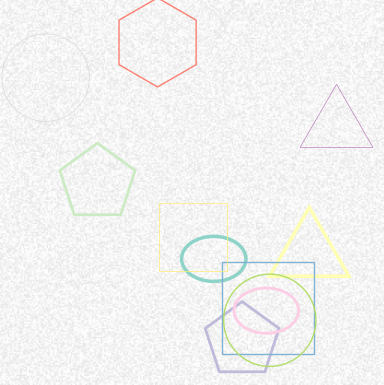[{"shape": "oval", "thickness": 2.5, "radius": 0.42, "center": [0.555, 0.328]}, {"shape": "triangle", "thickness": 2.5, "radius": 0.6, "center": [0.803, 0.342]}, {"shape": "pentagon", "thickness": 2, "radius": 0.5, "center": [0.629, 0.116]}, {"shape": "hexagon", "thickness": 1, "radius": 0.58, "center": [0.409, 0.89]}, {"shape": "square", "thickness": 1, "radius": 0.6, "center": [0.696, 0.2]}, {"shape": "circle", "thickness": 1, "radius": 0.6, "center": [0.701, 0.168]}, {"shape": "oval", "thickness": 2, "radius": 0.42, "center": [0.692, 0.193]}, {"shape": "circle", "thickness": 0.5, "radius": 0.57, "center": [0.119, 0.798]}, {"shape": "triangle", "thickness": 0.5, "radius": 0.55, "center": [0.874, 0.672]}, {"shape": "pentagon", "thickness": 2, "radius": 0.51, "center": [0.253, 0.525]}, {"shape": "square", "thickness": 0.5, "radius": 0.44, "center": [0.501, 0.385]}]